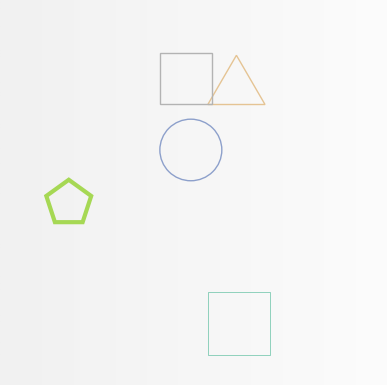[{"shape": "square", "thickness": 0.5, "radius": 0.4, "center": [0.617, 0.16]}, {"shape": "circle", "thickness": 1, "radius": 0.4, "center": [0.492, 0.61]}, {"shape": "pentagon", "thickness": 3, "radius": 0.3, "center": [0.177, 0.472]}, {"shape": "triangle", "thickness": 1, "radius": 0.43, "center": [0.61, 0.771]}, {"shape": "square", "thickness": 1, "radius": 0.33, "center": [0.479, 0.795]}]